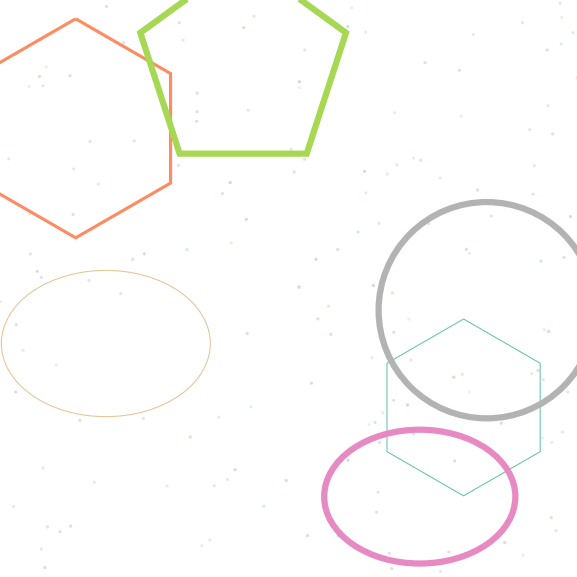[{"shape": "hexagon", "thickness": 0.5, "radius": 0.77, "center": [0.803, 0.294]}, {"shape": "hexagon", "thickness": 1.5, "radius": 0.95, "center": [0.131, 0.777]}, {"shape": "oval", "thickness": 3, "radius": 0.83, "center": [0.727, 0.139]}, {"shape": "pentagon", "thickness": 3, "radius": 0.94, "center": [0.421, 0.885]}, {"shape": "oval", "thickness": 0.5, "radius": 0.9, "center": [0.183, 0.404]}, {"shape": "circle", "thickness": 3, "radius": 0.94, "center": [0.843, 0.462]}]